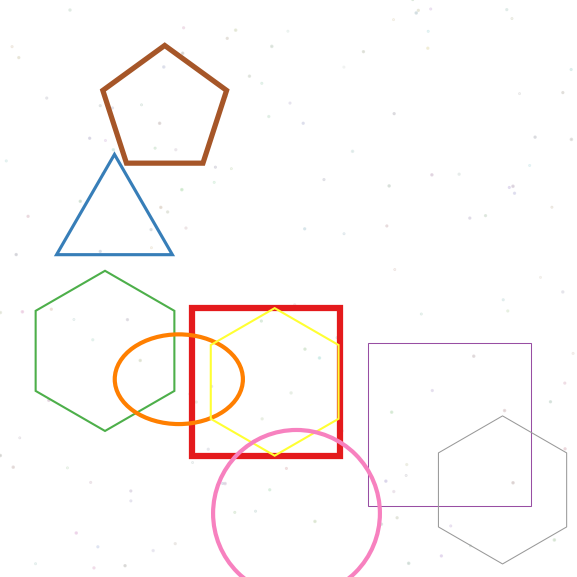[{"shape": "square", "thickness": 3, "radius": 0.64, "center": [0.461, 0.338]}, {"shape": "triangle", "thickness": 1.5, "radius": 0.58, "center": [0.198, 0.616]}, {"shape": "hexagon", "thickness": 1, "radius": 0.69, "center": [0.182, 0.392]}, {"shape": "square", "thickness": 0.5, "radius": 0.71, "center": [0.779, 0.263]}, {"shape": "oval", "thickness": 2, "radius": 0.55, "center": [0.31, 0.342]}, {"shape": "hexagon", "thickness": 1, "radius": 0.64, "center": [0.476, 0.338]}, {"shape": "pentagon", "thickness": 2.5, "radius": 0.56, "center": [0.285, 0.808]}, {"shape": "circle", "thickness": 2, "radius": 0.72, "center": [0.513, 0.11]}, {"shape": "hexagon", "thickness": 0.5, "radius": 0.64, "center": [0.87, 0.151]}]